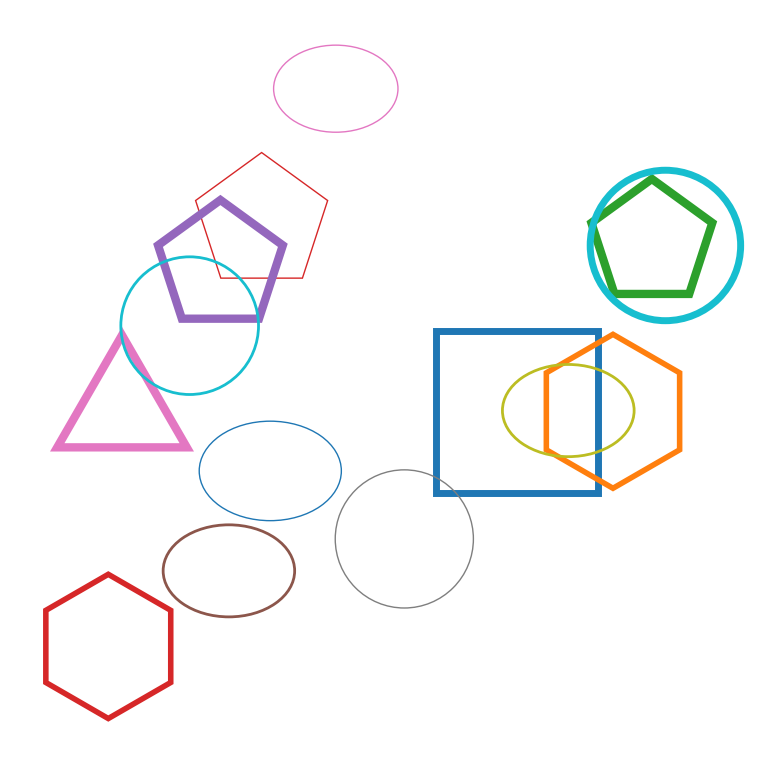[{"shape": "oval", "thickness": 0.5, "radius": 0.46, "center": [0.351, 0.388]}, {"shape": "square", "thickness": 2.5, "radius": 0.52, "center": [0.672, 0.465]}, {"shape": "hexagon", "thickness": 2, "radius": 0.5, "center": [0.796, 0.466]}, {"shape": "pentagon", "thickness": 3, "radius": 0.41, "center": [0.847, 0.685]}, {"shape": "hexagon", "thickness": 2, "radius": 0.47, "center": [0.141, 0.16]}, {"shape": "pentagon", "thickness": 0.5, "radius": 0.45, "center": [0.34, 0.712]}, {"shape": "pentagon", "thickness": 3, "radius": 0.43, "center": [0.286, 0.655]}, {"shape": "oval", "thickness": 1, "radius": 0.43, "center": [0.297, 0.259]}, {"shape": "triangle", "thickness": 3, "radius": 0.49, "center": [0.158, 0.468]}, {"shape": "oval", "thickness": 0.5, "radius": 0.4, "center": [0.436, 0.885]}, {"shape": "circle", "thickness": 0.5, "radius": 0.45, "center": [0.525, 0.3]}, {"shape": "oval", "thickness": 1, "radius": 0.43, "center": [0.738, 0.467]}, {"shape": "circle", "thickness": 2.5, "radius": 0.49, "center": [0.864, 0.681]}, {"shape": "circle", "thickness": 1, "radius": 0.45, "center": [0.246, 0.577]}]